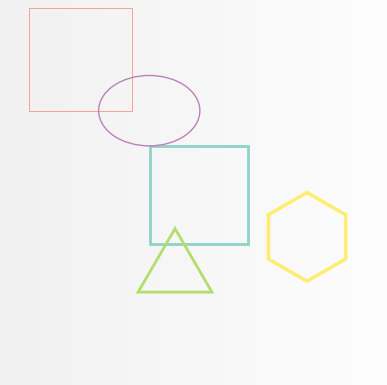[{"shape": "square", "thickness": 2, "radius": 0.64, "center": [0.514, 0.494]}, {"shape": "square", "thickness": 0.5, "radius": 0.66, "center": [0.209, 0.846]}, {"shape": "triangle", "thickness": 2, "radius": 0.55, "center": [0.452, 0.296]}, {"shape": "oval", "thickness": 1, "radius": 0.65, "center": [0.385, 0.713]}, {"shape": "hexagon", "thickness": 2.5, "radius": 0.58, "center": [0.792, 0.385]}]